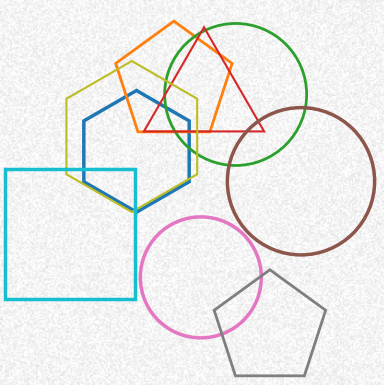[{"shape": "hexagon", "thickness": 2.5, "radius": 0.79, "center": [0.355, 0.607]}, {"shape": "pentagon", "thickness": 2, "radius": 0.79, "center": [0.452, 0.786]}, {"shape": "circle", "thickness": 2, "radius": 0.92, "center": [0.612, 0.755]}, {"shape": "triangle", "thickness": 1.5, "radius": 0.9, "center": [0.53, 0.749]}, {"shape": "circle", "thickness": 2.5, "radius": 0.96, "center": [0.782, 0.529]}, {"shape": "circle", "thickness": 2.5, "radius": 0.79, "center": [0.522, 0.28]}, {"shape": "pentagon", "thickness": 2, "radius": 0.76, "center": [0.701, 0.147]}, {"shape": "hexagon", "thickness": 1.5, "radius": 0.98, "center": [0.342, 0.645]}, {"shape": "square", "thickness": 2.5, "radius": 0.84, "center": [0.182, 0.392]}]